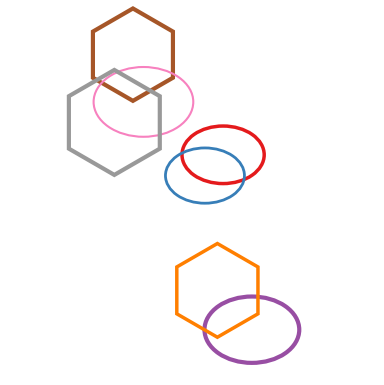[{"shape": "oval", "thickness": 2.5, "radius": 0.53, "center": [0.579, 0.598]}, {"shape": "oval", "thickness": 2, "radius": 0.51, "center": [0.532, 0.544]}, {"shape": "oval", "thickness": 3, "radius": 0.62, "center": [0.654, 0.144]}, {"shape": "hexagon", "thickness": 2.5, "radius": 0.61, "center": [0.565, 0.246]}, {"shape": "hexagon", "thickness": 3, "radius": 0.6, "center": [0.345, 0.858]}, {"shape": "oval", "thickness": 1.5, "radius": 0.65, "center": [0.373, 0.735]}, {"shape": "hexagon", "thickness": 3, "radius": 0.68, "center": [0.297, 0.682]}]